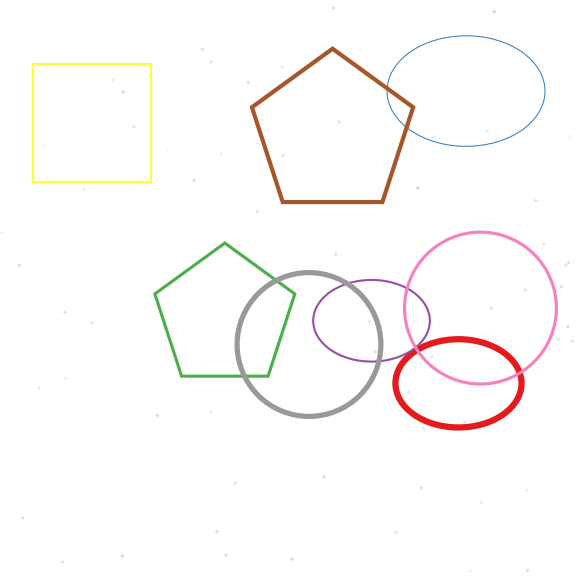[{"shape": "oval", "thickness": 3, "radius": 0.55, "center": [0.794, 0.335]}, {"shape": "oval", "thickness": 0.5, "radius": 0.68, "center": [0.807, 0.841]}, {"shape": "pentagon", "thickness": 1.5, "radius": 0.64, "center": [0.389, 0.451]}, {"shape": "oval", "thickness": 1, "radius": 0.5, "center": [0.643, 0.444]}, {"shape": "square", "thickness": 1, "radius": 0.51, "center": [0.16, 0.785]}, {"shape": "pentagon", "thickness": 2, "radius": 0.73, "center": [0.576, 0.768]}, {"shape": "circle", "thickness": 1.5, "radius": 0.66, "center": [0.832, 0.466]}, {"shape": "circle", "thickness": 2.5, "radius": 0.62, "center": [0.535, 0.403]}]